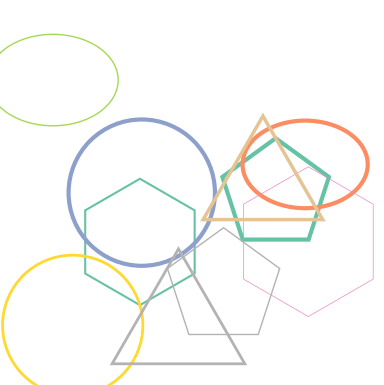[{"shape": "pentagon", "thickness": 3, "radius": 0.73, "center": [0.716, 0.495]}, {"shape": "hexagon", "thickness": 1.5, "radius": 0.82, "center": [0.363, 0.372]}, {"shape": "oval", "thickness": 3, "radius": 0.81, "center": [0.793, 0.573]}, {"shape": "circle", "thickness": 3, "radius": 0.95, "center": [0.368, 0.5]}, {"shape": "hexagon", "thickness": 0.5, "radius": 0.97, "center": [0.801, 0.372]}, {"shape": "oval", "thickness": 1, "radius": 0.85, "center": [0.137, 0.792]}, {"shape": "circle", "thickness": 2, "radius": 0.91, "center": [0.189, 0.155]}, {"shape": "triangle", "thickness": 2.5, "radius": 0.9, "center": [0.683, 0.519]}, {"shape": "pentagon", "thickness": 1, "radius": 0.77, "center": [0.581, 0.255]}, {"shape": "triangle", "thickness": 2, "radius": 0.99, "center": [0.464, 0.155]}]